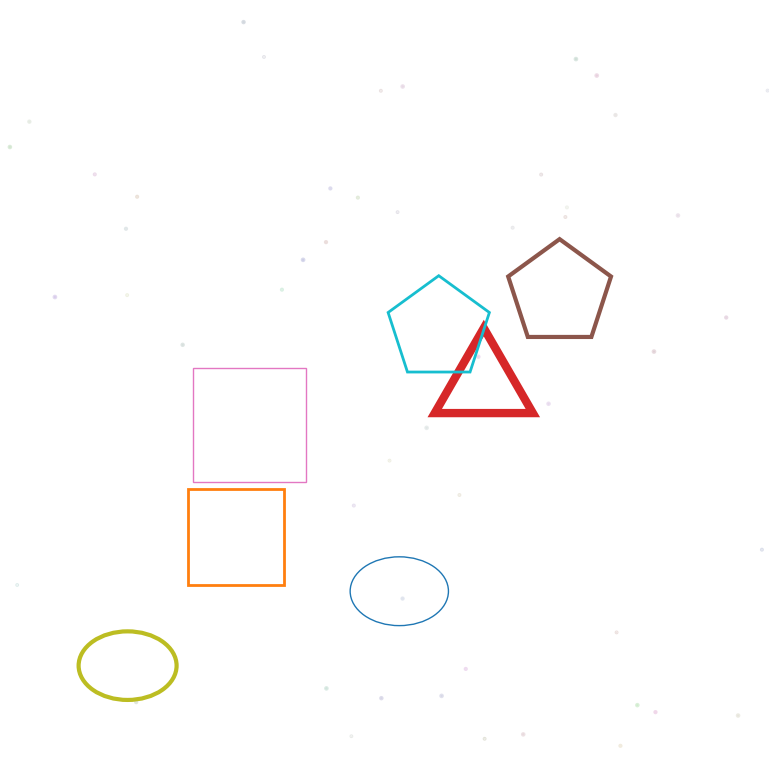[{"shape": "oval", "thickness": 0.5, "radius": 0.32, "center": [0.519, 0.232]}, {"shape": "square", "thickness": 1, "radius": 0.31, "center": [0.307, 0.302]}, {"shape": "triangle", "thickness": 3, "radius": 0.37, "center": [0.628, 0.5]}, {"shape": "pentagon", "thickness": 1.5, "radius": 0.35, "center": [0.727, 0.619]}, {"shape": "square", "thickness": 0.5, "radius": 0.37, "center": [0.324, 0.448]}, {"shape": "oval", "thickness": 1.5, "radius": 0.32, "center": [0.166, 0.136]}, {"shape": "pentagon", "thickness": 1, "radius": 0.35, "center": [0.57, 0.573]}]